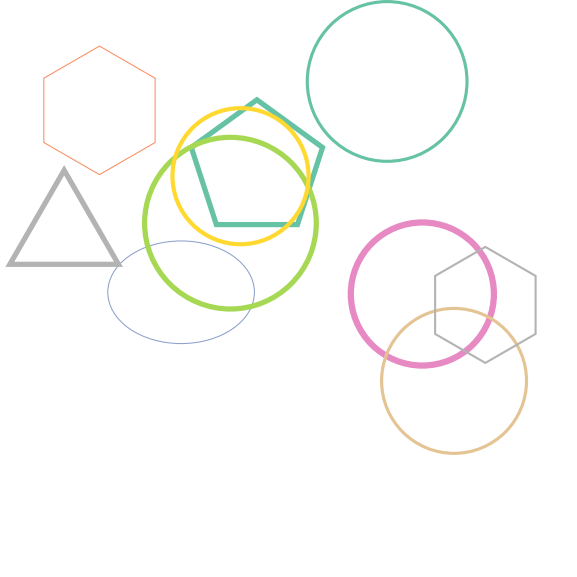[{"shape": "pentagon", "thickness": 2.5, "radius": 0.6, "center": [0.445, 0.707]}, {"shape": "circle", "thickness": 1.5, "radius": 0.69, "center": [0.67, 0.858]}, {"shape": "hexagon", "thickness": 0.5, "radius": 0.56, "center": [0.172, 0.808]}, {"shape": "oval", "thickness": 0.5, "radius": 0.63, "center": [0.314, 0.493]}, {"shape": "circle", "thickness": 3, "radius": 0.62, "center": [0.731, 0.49]}, {"shape": "circle", "thickness": 2.5, "radius": 0.74, "center": [0.399, 0.613]}, {"shape": "circle", "thickness": 2, "radius": 0.59, "center": [0.416, 0.694]}, {"shape": "circle", "thickness": 1.5, "radius": 0.63, "center": [0.786, 0.34]}, {"shape": "hexagon", "thickness": 1, "radius": 0.5, "center": [0.84, 0.471]}, {"shape": "triangle", "thickness": 2.5, "radius": 0.54, "center": [0.111, 0.596]}]